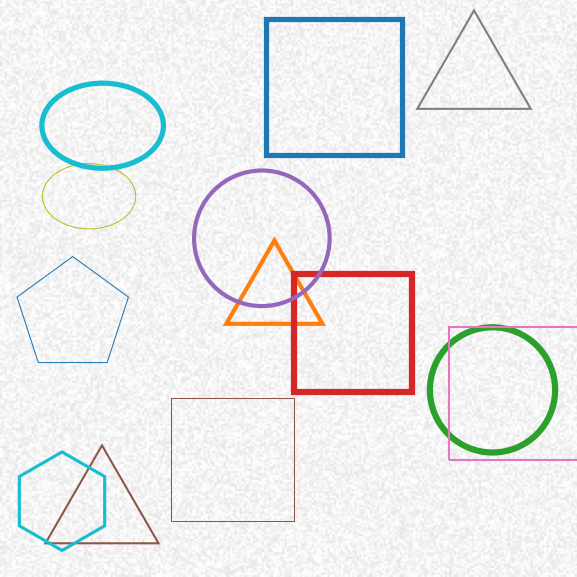[{"shape": "square", "thickness": 2.5, "radius": 0.59, "center": [0.578, 0.849]}, {"shape": "pentagon", "thickness": 0.5, "radius": 0.51, "center": [0.126, 0.453]}, {"shape": "triangle", "thickness": 2, "radius": 0.48, "center": [0.475, 0.486]}, {"shape": "circle", "thickness": 3, "radius": 0.54, "center": [0.853, 0.324]}, {"shape": "square", "thickness": 3, "radius": 0.51, "center": [0.612, 0.422]}, {"shape": "circle", "thickness": 2, "radius": 0.59, "center": [0.453, 0.586]}, {"shape": "square", "thickness": 0.5, "radius": 0.53, "center": [0.402, 0.204]}, {"shape": "triangle", "thickness": 1, "radius": 0.57, "center": [0.177, 0.115]}, {"shape": "square", "thickness": 1, "radius": 0.58, "center": [0.892, 0.318]}, {"shape": "triangle", "thickness": 1, "radius": 0.57, "center": [0.821, 0.867]}, {"shape": "oval", "thickness": 0.5, "radius": 0.4, "center": [0.154, 0.659]}, {"shape": "oval", "thickness": 2.5, "radius": 0.53, "center": [0.178, 0.781]}, {"shape": "hexagon", "thickness": 1.5, "radius": 0.43, "center": [0.107, 0.131]}]